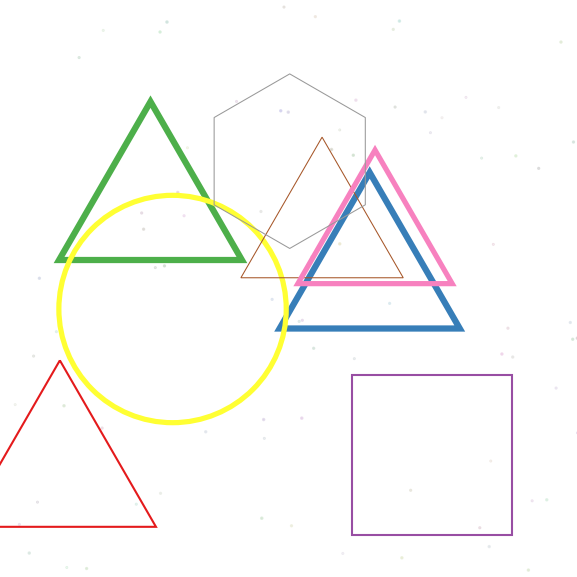[{"shape": "triangle", "thickness": 1, "radius": 0.96, "center": [0.104, 0.183]}, {"shape": "triangle", "thickness": 3, "radius": 0.9, "center": [0.64, 0.52]}, {"shape": "triangle", "thickness": 3, "radius": 0.91, "center": [0.261, 0.64]}, {"shape": "square", "thickness": 1, "radius": 0.69, "center": [0.748, 0.211]}, {"shape": "circle", "thickness": 2.5, "radius": 0.98, "center": [0.299, 0.464]}, {"shape": "triangle", "thickness": 0.5, "radius": 0.81, "center": [0.558, 0.599]}, {"shape": "triangle", "thickness": 2.5, "radius": 0.77, "center": [0.649, 0.585]}, {"shape": "hexagon", "thickness": 0.5, "radius": 0.76, "center": [0.502, 0.72]}]